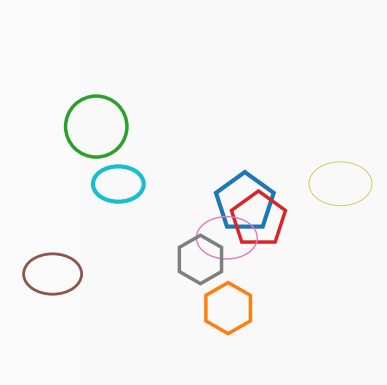[{"shape": "pentagon", "thickness": 3, "radius": 0.39, "center": [0.632, 0.475]}, {"shape": "hexagon", "thickness": 2.5, "radius": 0.33, "center": [0.589, 0.2]}, {"shape": "circle", "thickness": 2.5, "radius": 0.4, "center": [0.248, 0.671]}, {"shape": "pentagon", "thickness": 2.5, "radius": 0.37, "center": [0.667, 0.431]}, {"shape": "oval", "thickness": 2, "radius": 0.37, "center": [0.136, 0.288]}, {"shape": "oval", "thickness": 1, "radius": 0.39, "center": [0.585, 0.382]}, {"shape": "hexagon", "thickness": 2.5, "radius": 0.31, "center": [0.517, 0.326]}, {"shape": "oval", "thickness": 0.5, "radius": 0.41, "center": [0.879, 0.523]}, {"shape": "oval", "thickness": 3, "radius": 0.33, "center": [0.305, 0.522]}]